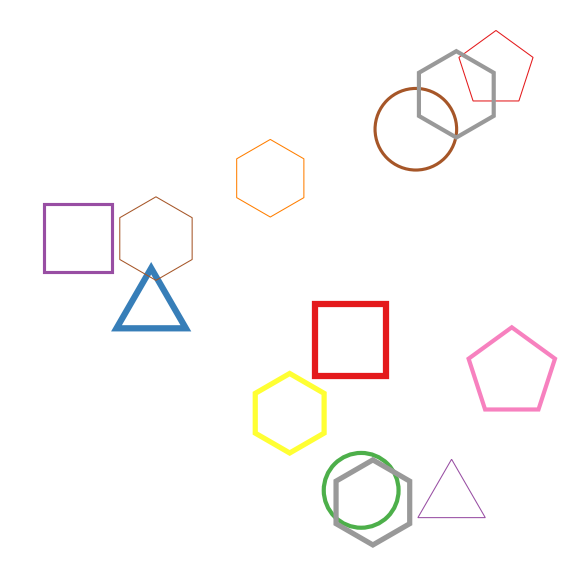[{"shape": "square", "thickness": 3, "radius": 0.31, "center": [0.606, 0.411]}, {"shape": "pentagon", "thickness": 0.5, "radius": 0.34, "center": [0.859, 0.879]}, {"shape": "triangle", "thickness": 3, "radius": 0.35, "center": [0.262, 0.465]}, {"shape": "circle", "thickness": 2, "radius": 0.32, "center": [0.625, 0.15]}, {"shape": "square", "thickness": 1.5, "radius": 0.29, "center": [0.135, 0.587]}, {"shape": "triangle", "thickness": 0.5, "radius": 0.34, "center": [0.782, 0.137]}, {"shape": "hexagon", "thickness": 0.5, "radius": 0.34, "center": [0.468, 0.691]}, {"shape": "hexagon", "thickness": 2.5, "radius": 0.34, "center": [0.502, 0.284]}, {"shape": "hexagon", "thickness": 0.5, "radius": 0.36, "center": [0.27, 0.586]}, {"shape": "circle", "thickness": 1.5, "radius": 0.35, "center": [0.72, 0.775]}, {"shape": "pentagon", "thickness": 2, "radius": 0.39, "center": [0.886, 0.354]}, {"shape": "hexagon", "thickness": 2, "radius": 0.37, "center": [0.79, 0.836]}, {"shape": "hexagon", "thickness": 2.5, "radius": 0.37, "center": [0.646, 0.129]}]